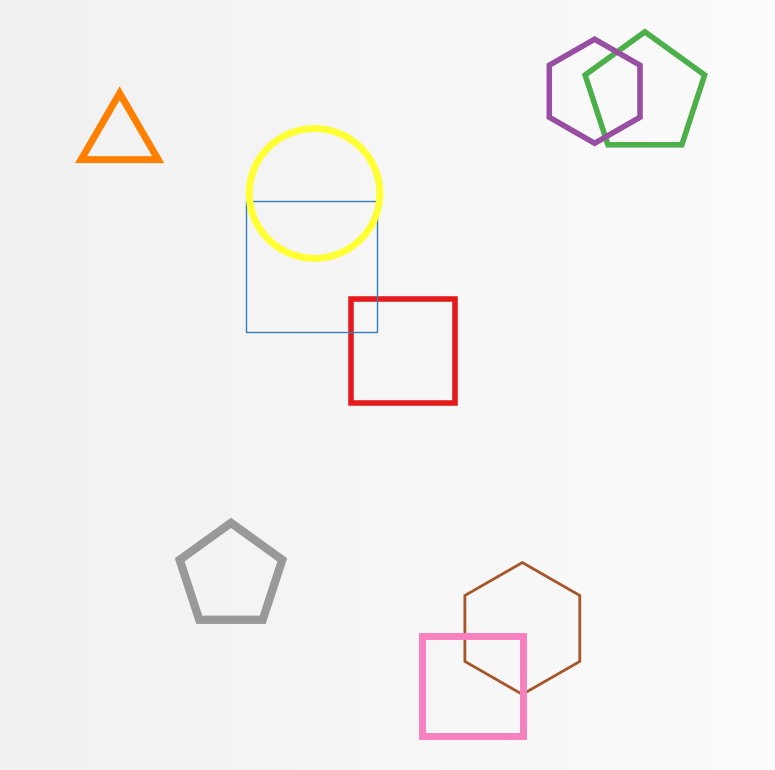[{"shape": "square", "thickness": 2, "radius": 0.34, "center": [0.52, 0.545]}, {"shape": "square", "thickness": 0.5, "radius": 0.42, "center": [0.402, 0.654]}, {"shape": "pentagon", "thickness": 2, "radius": 0.41, "center": [0.832, 0.878]}, {"shape": "hexagon", "thickness": 2, "radius": 0.34, "center": [0.767, 0.882]}, {"shape": "triangle", "thickness": 2.5, "radius": 0.29, "center": [0.154, 0.821]}, {"shape": "circle", "thickness": 2.5, "radius": 0.42, "center": [0.406, 0.749]}, {"shape": "hexagon", "thickness": 1, "radius": 0.43, "center": [0.674, 0.184]}, {"shape": "square", "thickness": 2.5, "radius": 0.32, "center": [0.61, 0.109]}, {"shape": "pentagon", "thickness": 3, "radius": 0.35, "center": [0.298, 0.251]}]